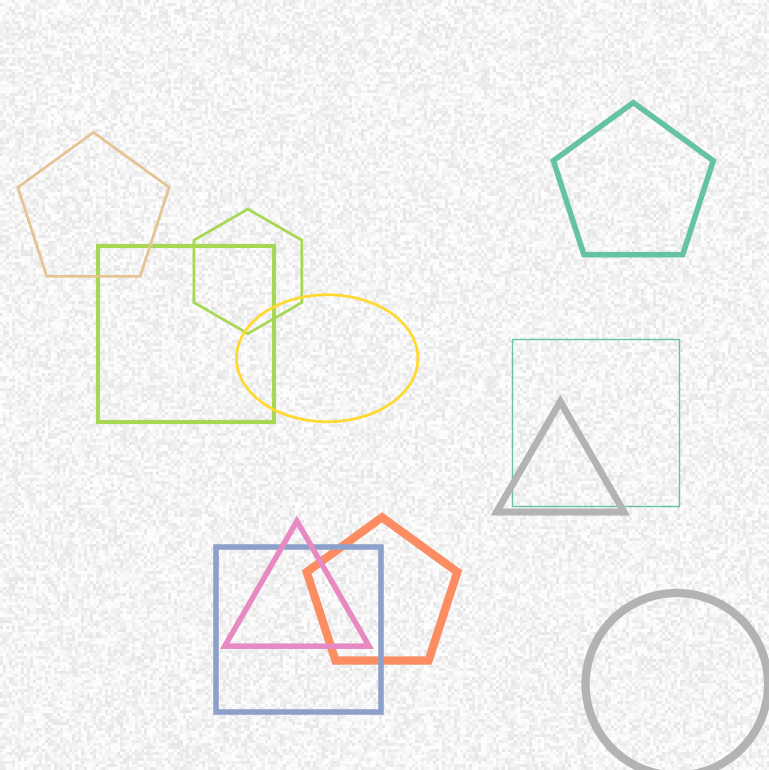[{"shape": "pentagon", "thickness": 2, "radius": 0.55, "center": [0.823, 0.758]}, {"shape": "square", "thickness": 0.5, "radius": 0.54, "center": [0.773, 0.451]}, {"shape": "pentagon", "thickness": 3, "radius": 0.51, "center": [0.496, 0.225]}, {"shape": "square", "thickness": 2, "radius": 0.54, "center": [0.388, 0.183]}, {"shape": "triangle", "thickness": 2, "radius": 0.54, "center": [0.386, 0.215]}, {"shape": "hexagon", "thickness": 1, "radius": 0.4, "center": [0.322, 0.648]}, {"shape": "square", "thickness": 1.5, "radius": 0.57, "center": [0.242, 0.566]}, {"shape": "oval", "thickness": 1, "radius": 0.59, "center": [0.425, 0.535]}, {"shape": "pentagon", "thickness": 1, "radius": 0.52, "center": [0.121, 0.725]}, {"shape": "triangle", "thickness": 2.5, "radius": 0.48, "center": [0.728, 0.383]}, {"shape": "circle", "thickness": 3, "radius": 0.59, "center": [0.879, 0.111]}]